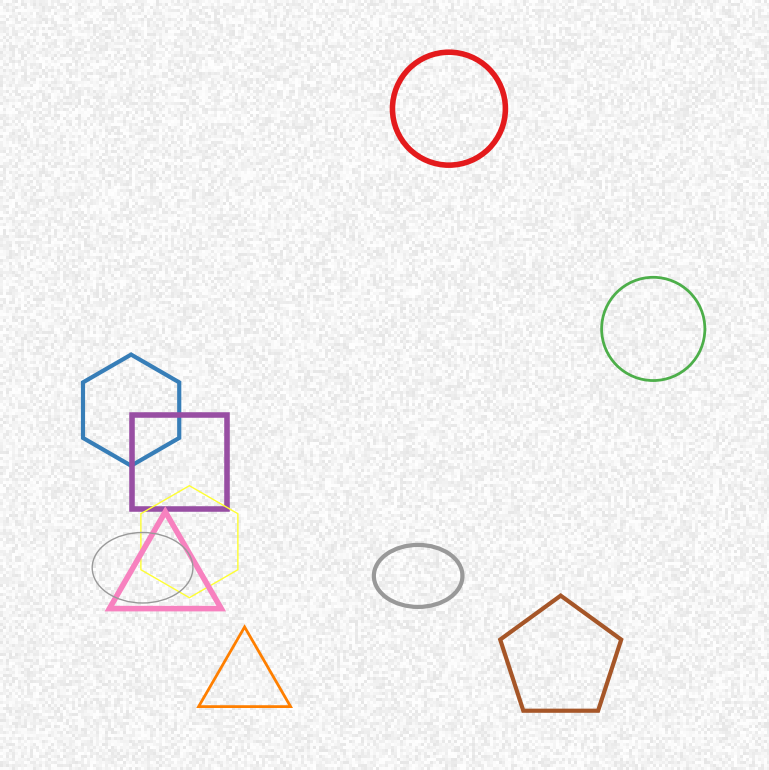[{"shape": "circle", "thickness": 2, "radius": 0.37, "center": [0.583, 0.859]}, {"shape": "hexagon", "thickness": 1.5, "radius": 0.36, "center": [0.17, 0.467]}, {"shape": "circle", "thickness": 1, "radius": 0.34, "center": [0.848, 0.573]}, {"shape": "square", "thickness": 2, "radius": 0.31, "center": [0.233, 0.4]}, {"shape": "triangle", "thickness": 1, "radius": 0.34, "center": [0.318, 0.117]}, {"shape": "hexagon", "thickness": 0.5, "radius": 0.36, "center": [0.246, 0.296]}, {"shape": "pentagon", "thickness": 1.5, "radius": 0.41, "center": [0.728, 0.144]}, {"shape": "triangle", "thickness": 2, "radius": 0.42, "center": [0.215, 0.252]}, {"shape": "oval", "thickness": 1.5, "radius": 0.29, "center": [0.543, 0.252]}, {"shape": "oval", "thickness": 0.5, "radius": 0.33, "center": [0.185, 0.263]}]